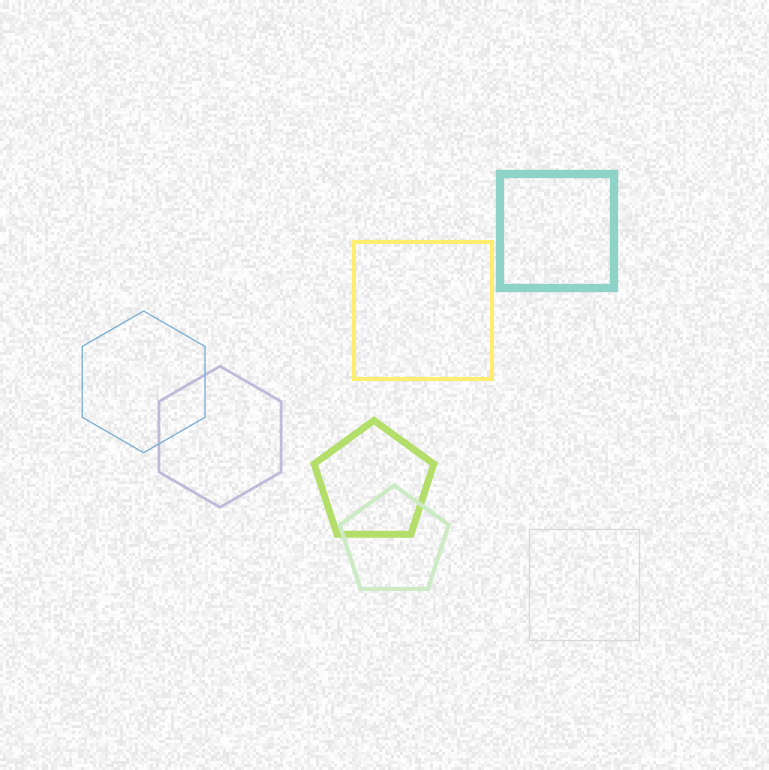[{"shape": "square", "thickness": 3, "radius": 0.37, "center": [0.723, 0.7]}, {"shape": "hexagon", "thickness": 1, "radius": 0.46, "center": [0.286, 0.433]}, {"shape": "hexagon", "thickness": 0.5, "radius": 0.46, "center": [0.187, 0.504]}, {"shape": "pentagon", "thickness": 2.5, "radius": 0.41, "center": [0.486, 0.372]}, {"shape": "square", "thickness": 0.5, "radius": 0.36, "center": [0.759, 0.241]}, {"shape": "pentagon", "thickness": 1.5, "radius": 0.37, "center": [0.512, 0.295]}, {"shape": "square", "thickness": 1.5, "radius": 0.45, "center": [0.549, 0.597]}]